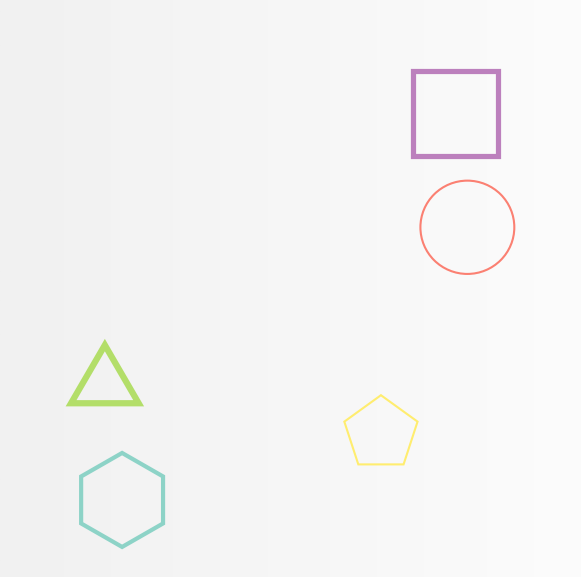[{"shape": "hexagon", "thickness": 2, "radius": 0.41, "center": [0.21, 0.133]}, {"shape": "circle", "thickness": 1, "radius": 0.4, "center": [0.804, 0.606]}, {"shape": "triangle", "thickness": 3, "radius": 0.34, "center": [0.18, 0.334]}, {"shape": "square", "thickness": 2.5, "radius": 0.37, "center": [0.784, 0.803]}, {"shape": "pentagon", "thickness": 1, "radius": 0.33, "center": [0.655, 0.249]}]